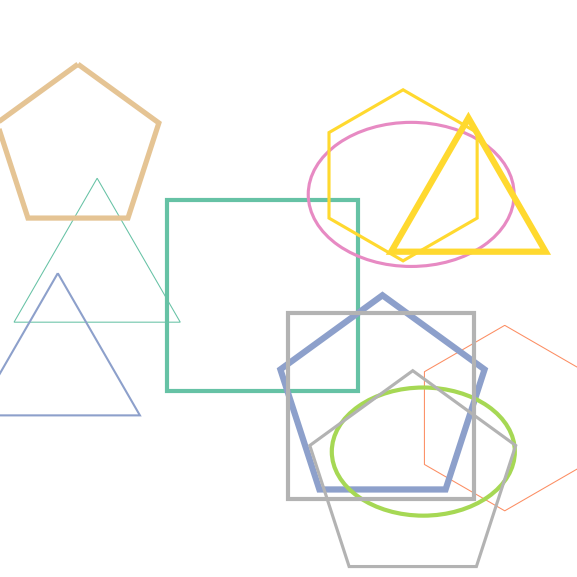[{"shape": "triangle", "thickness": 0.5, "radius": 0.83, "center": [0.168, 0.524]}, {"shape": "square", "thickness": 2, "radius": 0.83, "center": [0.454, 0.488]}, {"shape": "hexagon", "thickness": 0.5, "radius": 0.8, "center": [0.874, 0.275]}, {"shape": "pentagon", "thickness": 3, "radius": 0.93, "center": [0.662, 0.302]}, {"shape": "triangle", "thickness": 1, "radius": 0.82, "center": [0.1, 0.362]}, {"shape": "oval", "thickness": 1.5, "radius": 0.89, "center": [0.712, 0.663]}, {"shape": "oval", "thickness": 2, "radius": 0.79, "center": [0.733, 0.217]}, {"shape": "triangle", "thickness": 3, "radius": 0.77, "center": [0.811, 0.64]}, {"shape": "hexagon", "thickness": 1.5, "radius": 0.74, "center": [0.698, 0.696]}, {"shape": "pentagon", "thickness": 2.5, "radius": 0.74, "center": [0.135, 0.741]}, {"shape": "pentagon", "thickness": 1.5, "radius": 0.94, "center": [0.715, 0.17]}, {"shape": "square", "thickness": 2, "radius": 0.8, "center": [0.66, 0.296]}]